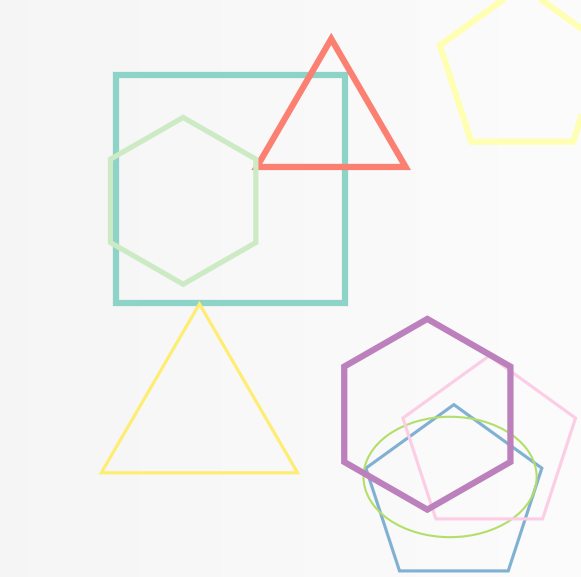[{"shape": "square", "thickness": 3, "radius": 0.99, "center": [0.397, 0.672]}, {"shape": "pentagon", "thickness": 3, "radius": 0.75, "center": [0.898, 0.874]}, {"shape": "triangle", "thickness": 3, "radius": 0.74, "center": [0.57, 0.784]}, {"shape": "pentagon", "thickness": 1.5, "radius": 0.8, "center": [0.781, 0.139]}, {"shape": "oval", "thickness": 1, "radius": 0.74, "center": [0.774, 0.173]}, {"shape": "pentagon", "thickness": 1.5, "radius": 0.78, "center": [0.842, 0.227]}, {"shape": "hexagon", "thickness": 3, "radius": 0.83, "center": [0.735, 0.282]}, {"shape": "hexagon", "thickness": 2.5, "radius": 0.72, "center": [0.315, 0.651]}, {"shape": "triangle", "thickness": 1.5, "radius": 0.97, "center": [0.343, 0.278]}]